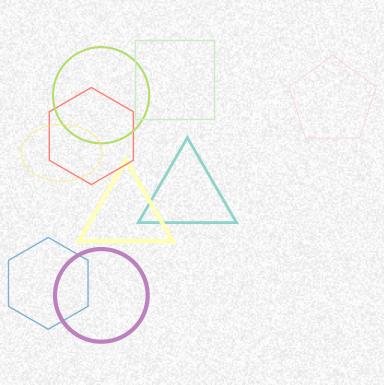[{"shape": "triangle", "thickness": 2, "radius": 0.74, "center": [0.487, 0.495]}, {"shape": "triangle", "thickness": 3, "radius": 0.7, "center": [0.327, 0.444]}, {"shape": "hexagon", "thickness": 1, "radius": 0.63, "center": [0.237, 0.647]}, {"shape": "hexagon", "thickness": 1, "radius": 0.6, "center": [0.125, 0.264]}, {"shape": "circle", "thickness": 1.5, "radius": 0.62, "center": [0.263, 0.753]}, {"shape": "pentagon", "thickness": 0.5, "radius": 0.59, "center": [0.864, 0.737]}, {"shape": "circle", "thickness": 3, "radius": 0.6, "center": [0.263, 0.233]}, {"shape": "square", "thickness": 1, "radius": 0.51, "center": [0.452, 0.794]}, {"shape": "oval", "thickness": 0.5, "radius": 0.53, "center": [0.16, 0.603]}]